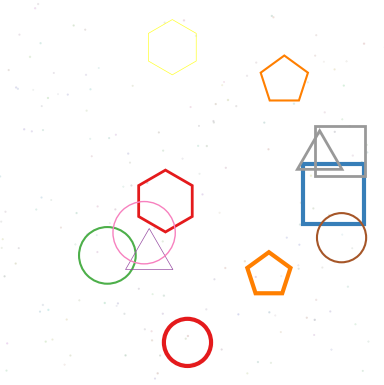[{"shape": "hexagon", "thickness": 2, "radius": 0.4, "center": [0.43, 0.478]}, {"shape": "circle", "thickness": 3, "radius": 0.31, "center": [0.487, 0.111]}, {"shape": "square", "thickness": 3, "radius": 0.4, "center": [0.867, 0.496]}, {"shape": "circle", "thickness": 1.5, "radius": 0.37, "center": [0.279, 0.337]}, {"shape": "triangle", "thickness": 0.5, "radius": 0.36, "center": [0.388, 0.335]}, {"shape": "pentagon", "thickness": 1.5, "radius": 0.32, "center": [0.738, 0.791]}, {"shape": "pentagon", "thickness": 3, "radius": 0.29, "center": [0.698, 0.286]}, {"shape": "hexagon", "thickness": 0.5, "radius": 0.36, "center": [0.448, 0.877]}, {"shape": "circle", "thickness": 1.5, "radius": 0.32, "center": [0.887, 0.383]}, {"shape": "circle", "thickness": 1, "radius": 0.4, "center": [0.374, 0.396]}, {"shape": "square", "thickness": 2, "radius": 0.32, "center": [0.883, 0.607]}, {"shape": "triangle", "thickness": 2, "radius": 0.33, "center": [0.83, 0.594]}]